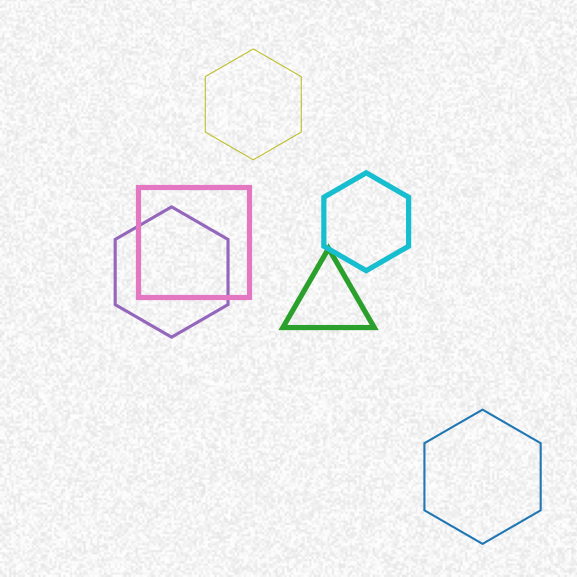[{"shape": "hexagon", "thickness": 1, "radius": 0.58, "center": [0.836, 0.174]}, {"shape": "triangle", "thickness": 2.5, "radius": 0.46, "center": [0.569, 0.478]}, {"shape": "hexagon", "thickness": 1.5, "radius": 0.56, "center": [0.297, 0.528]}, {"shape": "square", "thickness": 2.5, "radius": 0.48, "center": [0.335, 0.58]}, {"shape": "hexagon", "thickness": 0.5, "radius": 0.48, "center": [0.439, 0.818]}, {"shape": "hexagon", "thickness": 2.5, "radius": 0.42, "center": [0.634, 0.615]}]